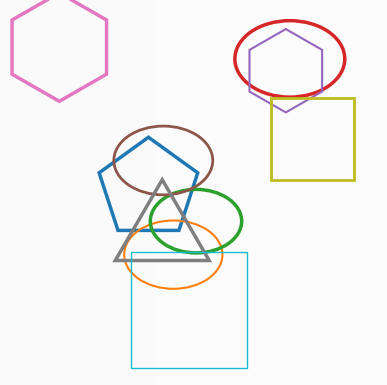[{"shape": "pentagon", "thickness": 2.5, "radius": 0.67, "center": [0.383, 0.51]}, {"shape": "oval", "thickness": 1.5, "radius": 0.63, "center": [0.447, 0.339]}, {"shape": "oval", "thickness": 2.5, "radius": 0.59, "center": [0.506, 0.426]}, {"shape": "oval", "thickness": 2.5, "radius": 0.71, "center": [0.748, 0.847]}, {"shape": "hexagon", "thickness": 1.5, "radius": 0.54, "center": [0.738, 0.816]}, {"shape": "oval", "thickness": 2, "radius": 0.64, "center": [0.421, 0.583]}, {"shape": "hexagon", "thickness": 2.5, "radius": 0.7, "center": [0.153, 0.878]}, {"shape": "triangle", "thickness": 2.5, "radius": 0.7, "center": [0.419, 0.393]}, {"shape": "square", "thickness": 2, "radius": 0.53, "center": [0.806, 0.639]}, {"shape": "square", "thickness": 1, "radius": 0.75, "center": [0.488, 0.195]}]